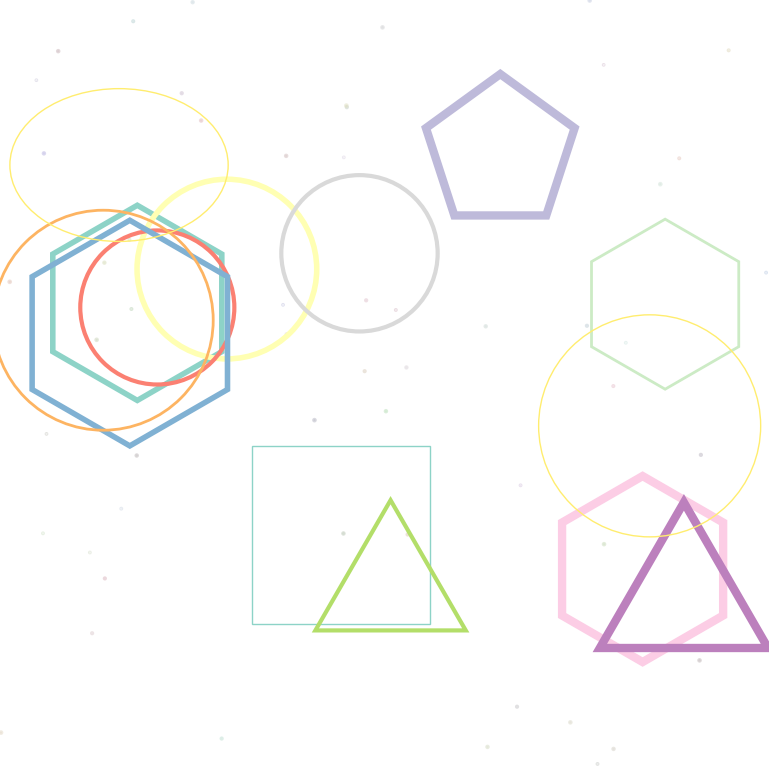[{"shape": "hexagon", "thickness": 2, "radius": 0.63, "center": [0.178, 0.607]}, {"shape": "square", "thickness": 0.5, "radius": 0.58, "center": [0.443, 0.305]}, {"shape": "circle", "thickness": 2, "radius": 0.58, "center": [0.295, 0.651]}, {"shape": "pentagon", "thickness": 3, "radius": 0.51, "center": [0.65, 0.802]}, {"shape": "circle", "thickness": 1.5, "radius": 0.5, "center": [0.204, 0.601]}, {"shape": "hexagon", "thickness": 2, "radius": 0.73, "center": [0.169, 0.567]}, {"shape": "circle", "thickness": 1, "radius": 0.71, "center": [0.134, 0.584]}, {"shape": "triangle", "thickness": 1.5, "radius": 0.56, "center": [0.507, 0.238]}, {"shape": "hexagon", "thickness": 3, "radius": 0.6, "center": [0.835, 0.261]}, {"shape": "circle", "thickness": 1.5, "radius": 0.51, "center": [0.467, 0.671]}, {"shape": "triangle", "thickness": 3, "radius": 0.63, "center": [0.888, 0.221]}, {"shape": "hexagon", "thickness": 1, "radius": 0.55, "center": [0.864, 0.605]}, {"shape": "circle", "thickness": 0.5, "radius": 0.72, "center": [0.844, 0.447]}, {"shape": "oval", "thickness": 0.5, "radius": 0.71, "center": [0.155, 0.786]}]